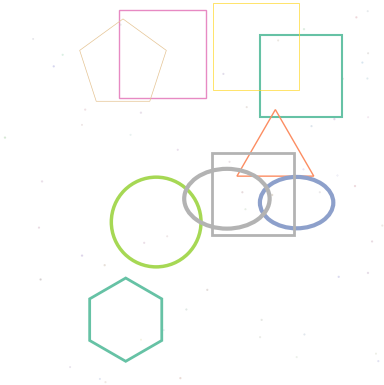[{"shape": "hexagon", "thickness": 2, "radius": 0.54, "center": [0.327, 0.17]}, {"shape": "square", "thickness": 1.5, "radius": 0.53, "center": [0.782, 0.803]}, {"shape": "triangle", "thickness": 1, "radius": 0.58, "center": [0.715, 0.6]}, {"shape": "oval", "thickness": 3, "radius": 0.48, "center": [0.77, 0.474]}, {"shape": "square", "thickness": 1, "radius": 0.57, "center": [0.422, 0.86]}, {"shape": "circle", "thickness": 2.5, "radius": 0.58, "center": [0.406, 0.423]}, {"shape": "square", "thickness": 0.5, "radius": 0.56, "center": [0.665, 0.879]}, {"shape": "pentagon", "thickness": 0.5, "radius": 0.59, "center": [0.319, 0.833]}, {"shape": "oval", "thickness": 3, "radius": 0.55, "center": [0.589, 0.484]}, {"shape": "square", "thickness": 2, "radius": 0.53, "center": [0.656, 0.497]}]